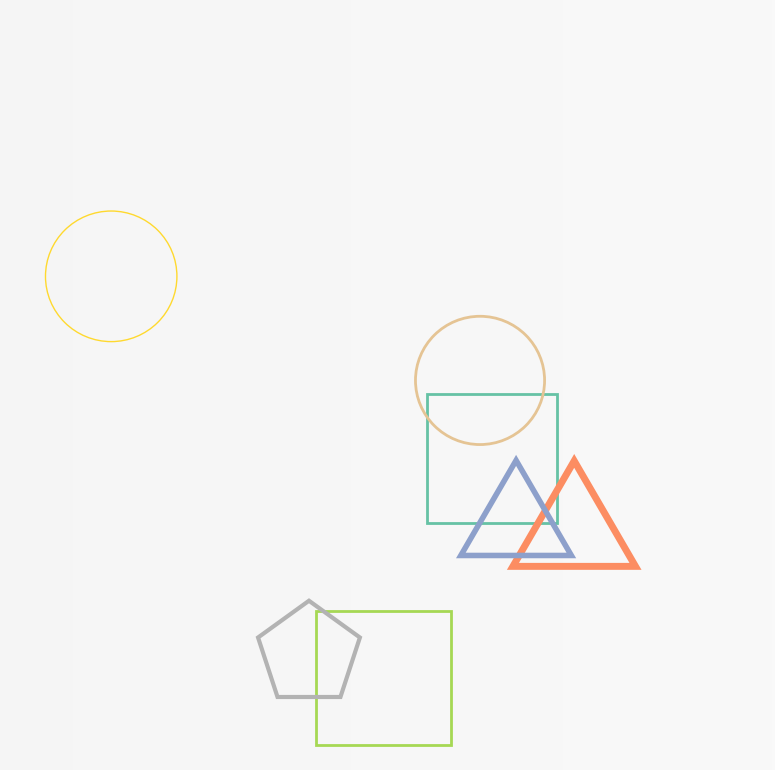[{"shape": "square", "thickness": 1, "radius": 0.42, "center": [0.635, 0.404]}, {"shape": "triangle", "thickness": 2.5, "radius": 0.46, "center": [0.741, 0.31]}, {"shape": "triangle", "thickness": 2, "radius": 0.41, "center": [0.666, 0.32]}, {"shape": "square", "thickness": 1, "radius": 0.44, "center": [0.495, 0.12]}, {"shape": "circle", "thickness": 0.5, "radius": 0.42, "center": [0.143, 0.641]}, {"shape": "circle", "thickness": 1, "radius": 0.42, "center": [0.619, 0.506]}, {"shape": "pentagon", "thickness": 1.5, "radius": 0.35, "center": [0.399, 0.151]}]